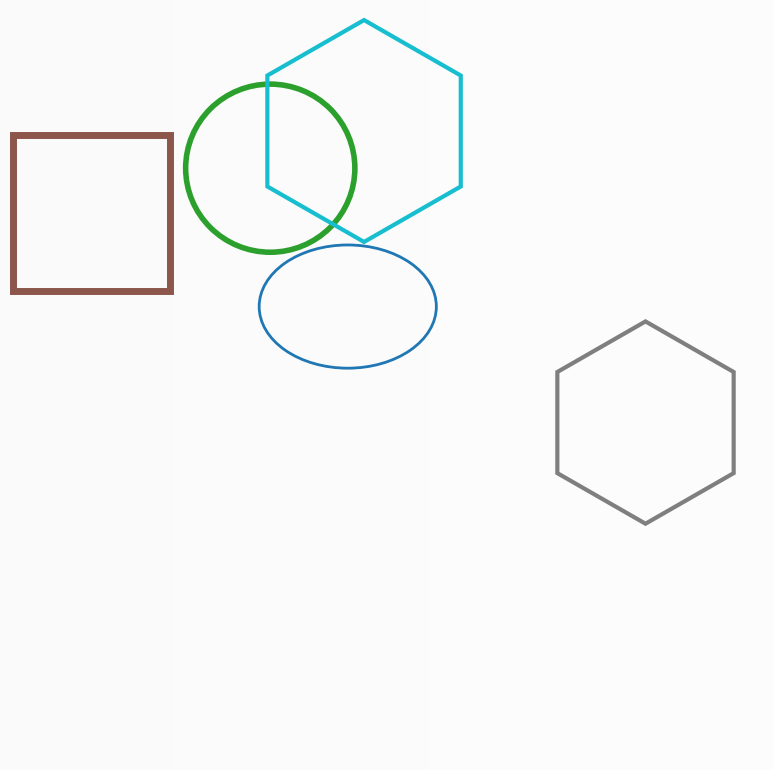[{"shape": "oval", "thickness": 1, "radius": 0.57, "center": [0.449, 0.602]}, {"shape": "circle", "thickness": 2, "radius": 0.55, "center": [0.349, 0.782]}, {"shape": "square", "thickness": 2.5, "radius": 0.51, "center": [0.118, 0.724]}, {"shape": "hexagon", "thickness": 1.5, "radius": 0.66, "center": [0.833, 0.451]}, {"shape": "hexagon", "thickness": 1.5, "radius": 0.72, "center": [0.47, 0.83]}]